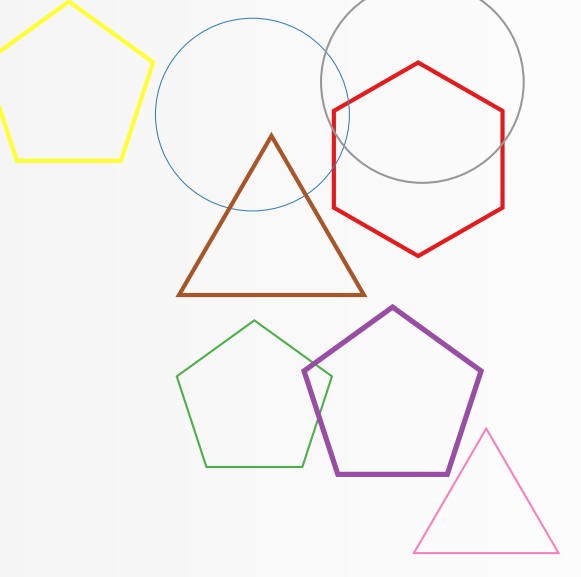[{"shape": "hexagon", "thickness": 2, "radius": 0.84, "center": [0.719, 0.723]}, {"shape": "circle", "thickness": 0.5, "radius": 0.83, "center": [0.434, 0.801]}, {"shape": "pentagon", "thickness": 1, "radius": 0.7, "center": [0.438, 0.304]}, {"shape": "pentagon", "thickness": 2.5, "radius": 0.8, "center": [0.675, 0.307]}, {"shape": "pentagon", "thickness": 2, "radius": 0.76, "center": [0.119, 0.844]}, {"shape": "triangle", "thickness": 2, "radius": 0.92, "center": [0.467, 0.58]}, {"shape": "triangle", "thickness": 1, "radius": 0.72, "center": [0.837, 0.113]}, {"shape": "circle", "thickness": 1, "radius": 0.87, "center": [0.727, 0.857]}]